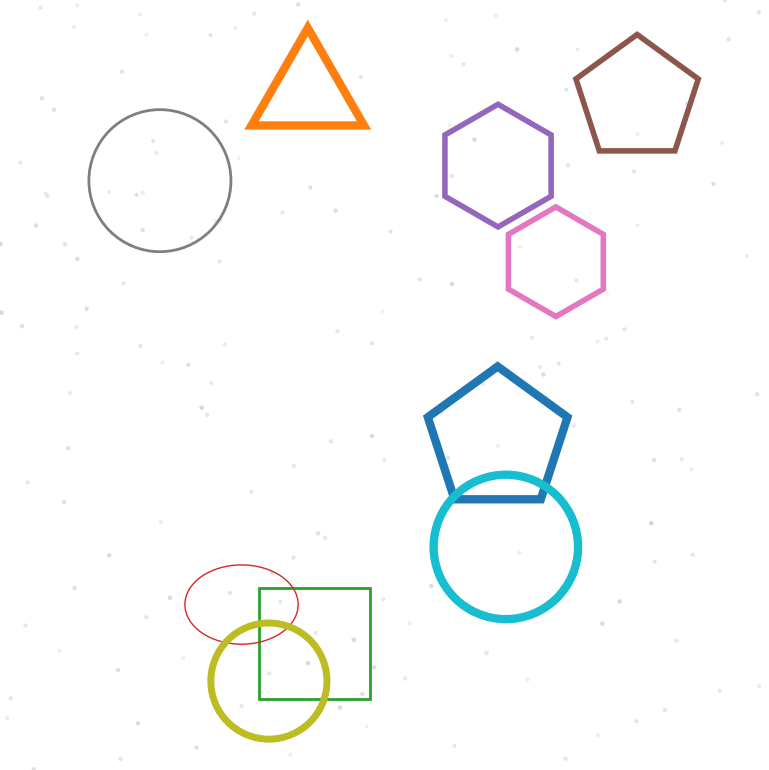[{"shape": "pentagon", "thickness": 3, "radius": 0.48, "center": [0.646, 0.429]}, {"shape": "triangle", "thickness": 3, "radius": 0.42, "center": [0.4, 0.879]}, {"shape": "square", "thickness": 1, "radius": 0.36, "center": [0.409, 0.164]}, {"shape": "oval", "thickness": 0.5, "radius": 0.37, "center": [0.314, 0.215]}, {"shape": "hexagon", "thickness": 2, "radius": 0.4, "center": [0.647, 0.785]}, {"shape": "pentagon", "thickness": 2, "radius": 0.42, "center": [0.827, 0.872]}, {"shape": "hexagon", "thickness": 2, "radius": 0.36, "center": [0.722, 0.66]}, {"shape": "circle", "thickness": 1, "radius": 0.46, "center": [0.208, 0.765]}, {"shape": "circle", "thickness": 2.5, "radius": 0.38, "center": [0.349, 0.115]}, {"shape": "circle", "thickness": 3, "radius": 0.47, "center": [0.657, 0.29]}]